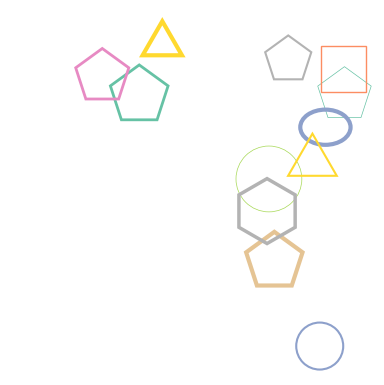[{"shape": "pentagon", "thickness": 2, "radius": 0.39, "center": [0.362, 0.753]}, {"shape": "pentagon", "thickness": 0.5, "radius": 0.37, "center": [0.895, 0.754]}, {"shape": "square", "thickness": 1, "radius": 0.3, "center": [0.892, 0.82]}, {"shape": "circle", "thickness": 1.5, "radius": 0.31, "center": [0.83, 0.101]}, {"shape": "oval", "thickness": 3, "radius": 0.33, "center": [0.845, 0.67]}, {"shape": "pentagon", "thickness": 2, "radius": 0.36, "center": [0.266, 0.802]}, {"shape": "circle", "thickness": 0.5, "radius": 0.43, "center": [0.698, 0.535]}, {"shape": "triangle", "thickness": 3, "radius": 0.29, "center": [0.422, 0.886]}, {"shape": "triangle", "thickness": 1.5, "radius": 0.36, "center": [0.812, 0.58]}, {"shape": "pentagon", "thickness": 3, "radius": 0.39, "center": [0.713, 0.321]}, {"shape": "pentagon", "thickness": 1.5, "radius": 0.31, "center": [0.749, 0.845]}, {"shape": "hexagon", "thickness": 2.5, "radius": 0.42, "center": [0.694, 0.452]}]